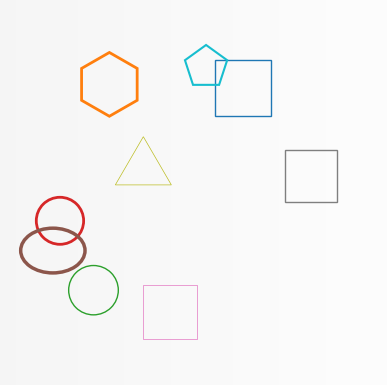[{"shape": "square", "thickness": 1, "radius": 0.36, "center": [0.626, 0.772]}, {"shape": "hexagon", "thickness": 2, "radius": 0.41, "center": [0.282, 0.781]}, {"shape": "circle", "thickness": 1, "radius": 0.32, "center": [0.241, 0.246]}, {"shape": "circle", "thickness": 2, "radius": 0.31, "center": [0.155, 0.426]}, {"shape": "oval", "thickness": 2.5, "radius": 0.42, "center": [0.136, 0.349]}, {"shape": "square", "thickness": 0.5, "radius": 0.35, "center": [0.439, 0.19]}, {"shape": "square", "thickness": 1, "radius": 0.34, "center": [0.803, 0.543]}, {"shape": "triangle", "thickness": 0.5, "radius": 0.42, "center": [0.37, 0.561]}, {"shape": "pentagon", "thickness": 1.5, "radius": 0.29, "center": [0.532, 0.826]}]